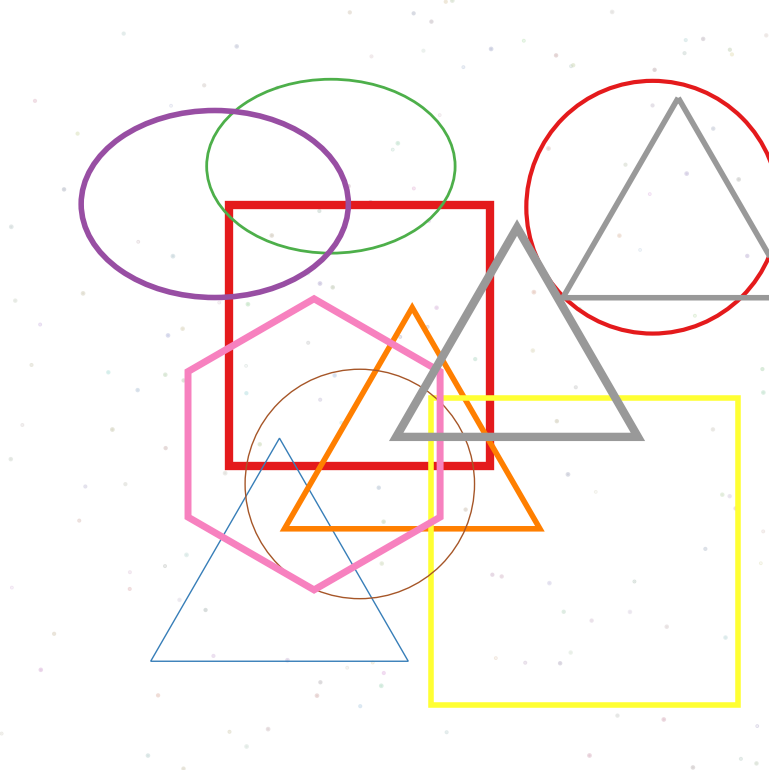[{"shape": "square", "thickness": 3, "radius": 0.85, "center": [0.467, 0.564]}, {"shape": "circle", "thickness": 1.5, "radius": 0.82, "center": [0.848, 0.731]}, {"shape": "triangle", "thickness": 0.5, "radius": 0.97, "center": [0.363, 0.238]}, {"shape": "oval", "thickness": 1, "radius": 0.81, "center": [0.43, 0.784]}, {"shape": "oval", "thickness": 2, "radius": 0.87, "center": [0.279, 0.735]}, {"shape": "triangle", "thickness": 2, "radius": 0.96, "center": [0.535, 0.409]}, {"shape": "square", "thickness": 2, "radius": 1.0, "center": [0.759, 0.283]}, {"shape": "circle", "thickness": 0.5, "radius": 0.74, "center": [0.467, 0.371]}, {"shape": "hexagon", "thickness": 2.5, "radius": 0.95, "center": [0.408, 0.423]}, {"shape": "triangle", "thickness": 3, "radius": 0.91, "center": [0.671, 0.523]}, {"shape": "triangle", "thickness": 2, "radius": 0.87, "center": [0.881, 0.7]}]